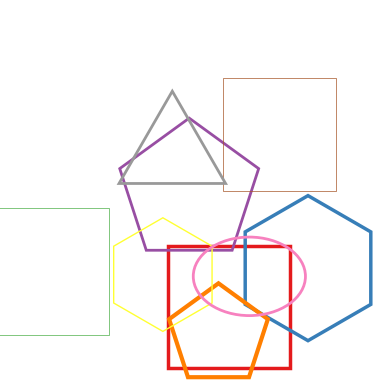[{"shape": "square", "thickness": 2.5, "radius": 0.79, "center": [0.596, 0.203]}, {"shape": "hexagon", "thickness": 2.5, "radius": 0.94, "center": [0.8, 0.304]}, {"shape": "square", "thickness": 0.5, "radius": 0.82, "center": [0.118, 0.295]}, {"shape": "pentagon", "thickness": 2, "radius": 0.95, "center": [0.491, 0.503]}, {"shape": "pentagon", "thickness": 3, "radius": 0.67, "center": [0.567, 0.129]}, {"shape": "hexagon", "thickness": 1, "radius": 0.74, "center": [0.423, 0.287]}, {"shape": "square", "thickness": 0.5, "radius": 0.74, "center": [0.726, 0.651]}, {"shape": "oval", "thickness": 2, "radius": 0.73, "center": [0.648, 0.282]}, {"shape": "triangle", "thickness": 2, "radius": 0.8, "center": [0.448, 0.603]}]